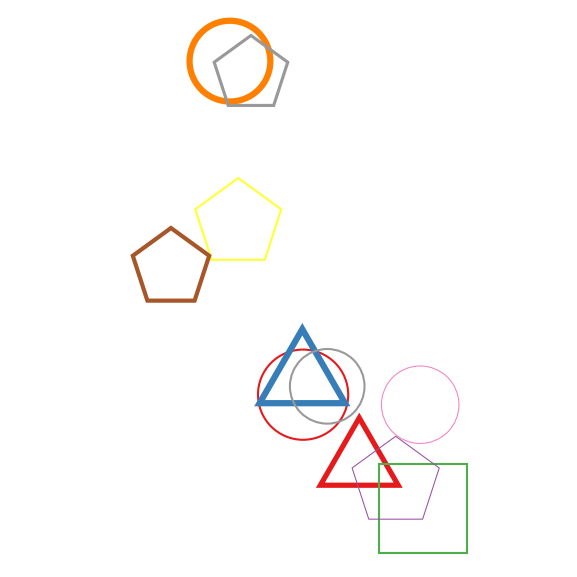[{"shape": "circle", "thickness": 1, "radius": 0.39, "center": [0.525, 0.316]}, {"shape": "triangle", "thickness": 2.5, "radius": 0.39, "center": [0.622, 0.198]}, {"shape": "triangle", "thickness": 3, "radius": 0.43, "center": [0.523, 0.344]}, {"shape": "square", "thickness": 1, "radius": 0.38, "center": [0.733, 0.119]}, {"shape": "pentagon", "thickness": 0.5, "radius": 0.4, "center": [0.685, 0.164]}, {"shape": "circle", "thickness": 3, "radius": 0.35, "center": [0.398, 0.893]}, {"shape": "pentagon", "thickness": 1, "radius": 0.39, "center": [0.413, 0.613]}, {"shape": "pentagon", "thickness": 2, "radius": 0.35, "center": [0.296, 0.535]}, {"shape": "circle", "thickness": 0.5, "radius": 0.34, "center": [0.728, 0.298]}, {"shape": "pentagon", "thickness": 1.5, "radius": 0.33, "center": [0.435, 0.871]}, {"shape": "circle", "thickness": 1, "radius": 0.32, "center": [0.567, 0.33]}]